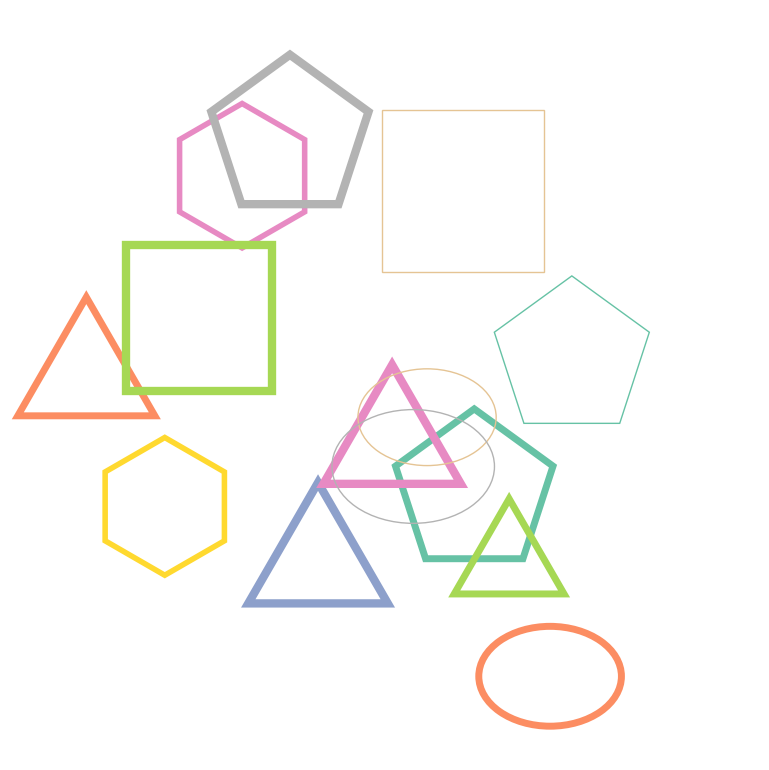[{"shape": "pentagon", "thickness": 0.5, "radius": 0.53, "center": [0.743, 0.536]}, {"shape": "pentagon", "thickness": 2.5, "radius": 0.54, "center": [0.616, 0.361]}, {"shape": "oval", "thickness": 2.5, "radius": 0.46, "center": [0.714, 0.122]}, {"shape": "triangle", "thickness": 2.5, "radius": 0.51, "center": [0.112, 0.511]}, {"shape": "triangle", "thickness": 3, "radius": 0.52, "center": [0.413, 0.269]}, {"shape": "hexagon", "thickness": 2, "radius": 0.47, "center": [0.314, 0.772]}, {"shape": "triangle", "thickness": 3, "radius": 0.52, "center": [0.509, 0.423]}, {"shape": "triangle", "thickness": 2.5, "radius": 0.41, "center": [0.661, 0.27]}, {"shape": "square", "thickness": 3, "radius": 0.47, "center": [0.258, 0.587]}, {"shape": "hexagon", "thickness": 2, "radius": 0.45, "center": [0.214, 0.342]}, {"shape": "square", "thickness": 0.5, "radius": 0.53, "center": [0.601, 0.752]}, {"shape": "oval", "thickness": 0.5, "radius": 0.45, "center": [0.555, 0.458]}, {"shape": "oval", "thickness": 0.5, "radius": 0.53, "center": [0.537, 0.394]}, {"shape": "pentagon", "thickness": 3, "radius": 0.54, "center": [0.377, 0.822]}]